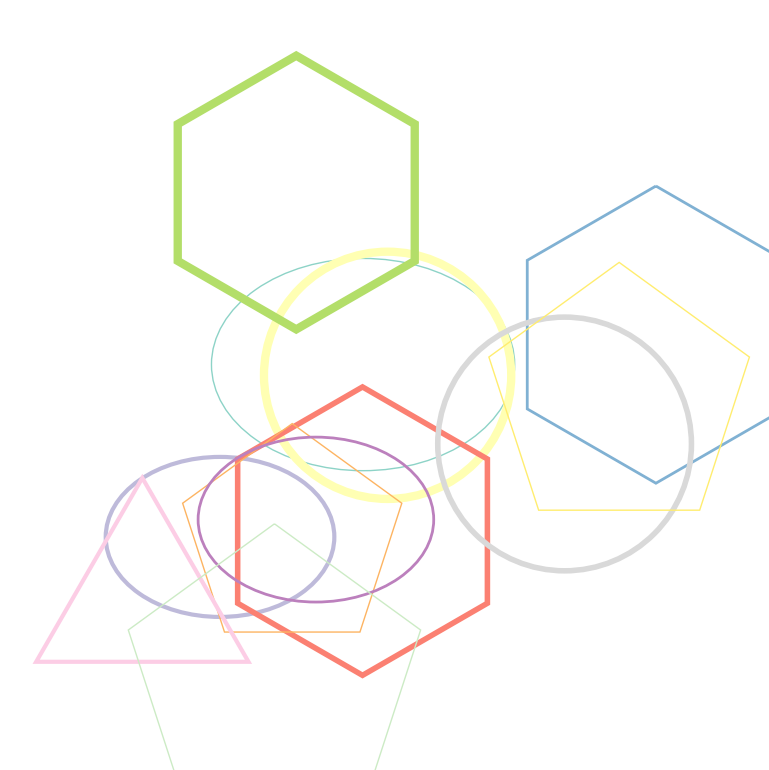[{"shape": "oval", "thickness": 0.5, "radius": 0.98, "center": [0.472, 0.527]}, {"shape": "circle", "thickness": 3, "radius": 0.8, "center": [0.503, 0.513]}, {"shape": "oval", "thickness": 1.5, "radius": 0.74, "center": [0.286, 0.303]}, {"shape": "hexagon", "thickness": 2, "radius": 0.94, "center": [0.471, 0.31]}, {"shape": "hexagon", "thickness": 1, "radius": 0.96, "center": [0.852, 0.565]}, {"shape": "pentagon", "thickness": 0.5, "radius": 0.75, "center": [0.38, 0.3]}, {"shape": "hexagon", "thickness": 3, "radius": 0.89, "center": [0.385, 0.75]}, {"shape": "triangle", "thickness": 1.5, "radius": 0.8, "center": [0.185, 0.22]}, {"shape": "circle", "thickness": 2, "radius": 0.82, "center": [0.733, 0.423]}, {"shape": "oval", "thickness": 1, "radius": 0.76, "center": [0.41, 0.325]}, {"shape": "pentagon", "thickness": 0.5, "radius": 1.0, "center": [0.356, 0.12]}, {"shape": "pentagon", "thickness": 0.5, "radius": 0.89, "center": [0.804, 0.481]}]